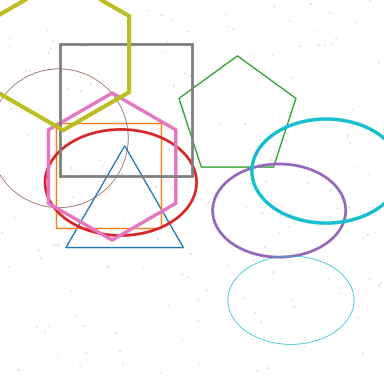[{"shape": "triangle", "thickness": 1, "radius": 0.88, "center": [0.324, 0.445]}, {"shape": "square", "thickness": 1, "radius": 0.68, "center": [0.282, 0.545]}, {"shape": "pentagon", "thickness": 1, "radius": 0.8, "center": [0.617, 0.695]}, {"shape": "oval", "thickness": 2, "radius": 0.98, "center": [0.314, 0.526]}, {"shape": "oval", "thickness": 2, "radius": 0.86, "center": [0.725, 0.453]}, {"shape": "circle", "thickness": 0.5, "radius": 0.9, "center": [0.153, 0.641]}, {"shape": "hexagon", "thickness": 2.5, "radius": 0.95, "center": [0.291, 0.567]}, {"shape": "square", "thickness": 2, "radius": 0.85, "center": [0.328, 0.715]}, {"shape": "hexagon", "thickness": 3, "radius": 0.99, "center": [0.164, 0.859]}, {"shape": "oval", "thickness": 0.5, "radius": 0.82, "center": [0.756, 0.22]}, {"shape": "oval", "thickness": 2.5, "radius": 0.97, "center": [0.847, 0.556]}]